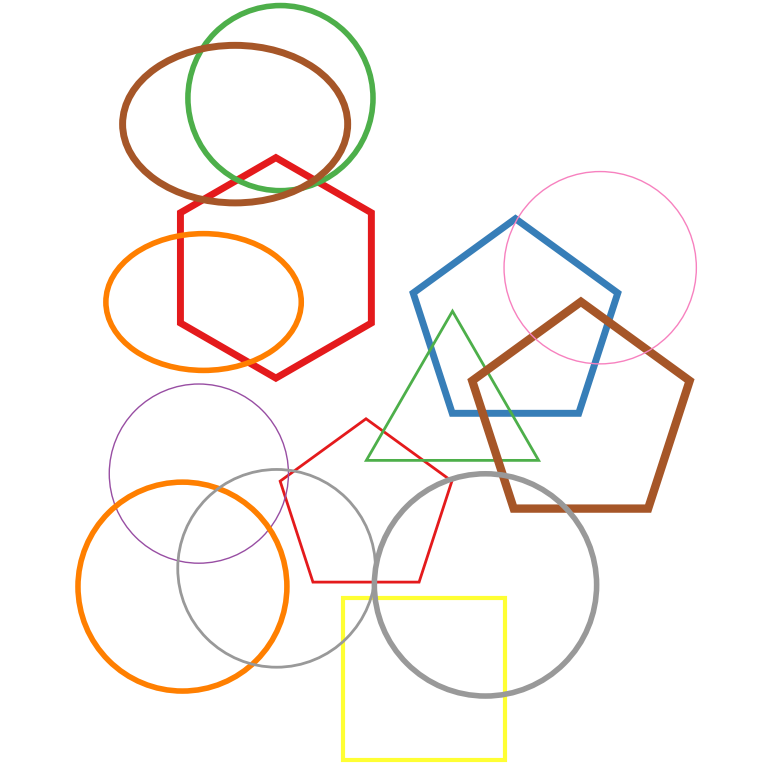[{"shape": "pentagon", "thickness": 1, "radius": 0.59, "center": [0.475, 0.339]}, {"shape": "hexagon", "thickness": 2.5, "radius": 0.72, "center": [0.358, 0.652]}, {"shape": "pentagon", "thickness": 2.5, "radius": 0.7, "center": [0.669, 0.576]}, {"shape": "circle", "thickness": 2, "radius": 0.6, "center": [0.364, 0.873]}, {"shape": "triangle", "thickness": 1, "radius": 0.65, "center": [0.588, 0.467]}, {"shape": "circle", "thickness": 0.5, "radius": 0.58, "center": [0.258, 0.385]}, {"shape": "oval", "thickness": 2, "radius": 0.63, "center": [0.264, 0.608]}, {"shape": "circle", "thickness": 2, "radius": 0.68, "center": [0.237, 0.238]}, {"shape": "square", "thickness": 1.5, "radius": 0.53, "center": [0.551, 0.118]}, {"shape": "oval", "thickness": 2.5, "radius": 0.73, "center": [0.305, 0.839]}, {"shape": "pentagon", "thickness": 3, "radius": 0.74, "center": [0.754, 0.46]}, {"shape": "circle", "thickness": 0.5, "radius": 0.62, "center": [0.779, 0.652]}, {"shape": "circle", "thickness": 1, "radius": 0.64, "center": [0.359, 0.262]}, {"shape": "circle", "thickness": 2, "radius": 0.72, "center": [0.631, 0.24]}]